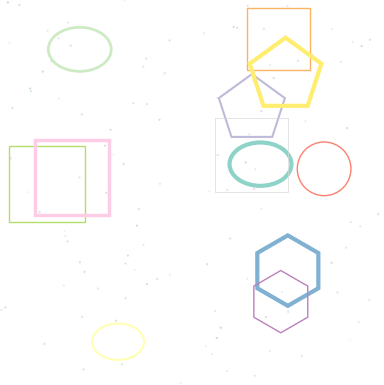[{"shape": "oval", "thickness": 3, "radius": 0.4, "center": [0.677, 0.574]}, {"shape": "oval", "thickness": 1.5, "radius": 0.34, "center": [0.307, 0.112]}, {"shape": "pentagon", "thickness": 1.5, "radius": 0.45, "center": [0.654, 0.717]}, {"shape": "circle", "thickness": 1, "radius": 0.35, "center": [0.842, 0.561]}, {"shape": "hexagon", "thickness": 3, "radius": 0.46, "center": [0.748, 0.297]}, {"shape": "square", "thickness": 1, "radius": 0.41, "center": [0.723, 0.899]}, {"shape": "square", "thickness": 1, "radius": 0.49, "center": [0.123, 0.523]}, {"shape": "square", "thickness": 2.5, "radius": 0.48, "center": [0.187, 0.539]}, {"shape": "square", "thickness": 0.5, "radius": 0.48, "center": [0.654, 0.597]}, {"shape": "hexagon", "thickness": 1, "radius": 0.4, "center": [0.729, 0.216]}, {"shape": "oval", "thickness": 2, "radius": 0.41, "center": [0.207, 0.872]}, {"shape": "pentagon", "thickness": 3, "radius": 0.49, "center": [0.742, 0.804]}]